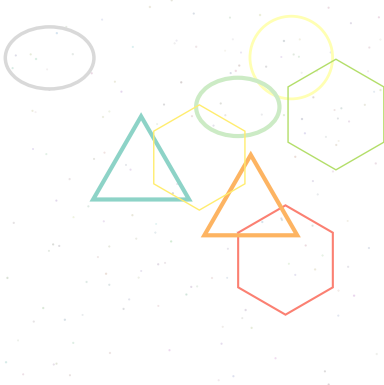[{"shape": "triangle", "thickness": 3, "radius": 0.72, "center": [0.366, 0.554]}, {"shape": "circle", "thickness": 2, "radius": 0.54, "center": [0.757, 0.851]}, {"shape": "hexagon", "thickness": 1.5, "radius": 0.71, "center": [0.742, 0.325]}, {"shape": "triangle", "thickness": 3, "radius": 0.7, "center": [0.651, 0.458]}, {"shape": "hexagon", "thickness": 1, "radius": 0.72, "center": [0.873, 0.702]}, {"shape": "oval", "thickness": 2.5, "radius": 0.58, "center": [0.129, 0.85]}, {"shape": "oval", "thickness": 3, "radius": 0.54, "center": [0.618, 0.722]}, {"shape": "hexagon", "thickness": 1, "radius": 0.68, "center": [0.518, 0.591]}]